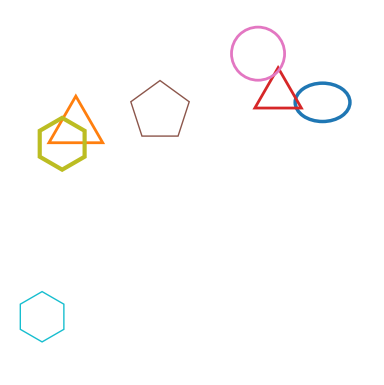[{"shape": "oval", "thickness": 2.5, "radius": 0.36, "center": [0.838, 0.734]}, {"shape": "triangle", "thickness": 2, "radius": 0.4, "center": [0.197, 0.67]}, {"shape": "triangle", "thickness": 2, "radius": 0.35, "center": [0.722, 0.754]}, {"shape": "pentagon", "thickness": 1, "radius": 0.4, "center": [0.416, 0.711]}, {"shape": "circle", "thickness": 2, "radius": 0.34, "center": [0.67, 0.861]}, {"shape": "hexagon", "thickness": 3, "radius": 0.34, "center": [0.161, 0.627]}, {"shape": "hexagon", "thickness": 1, "radius": 0.33, "center": [0.109, 0.177]}]